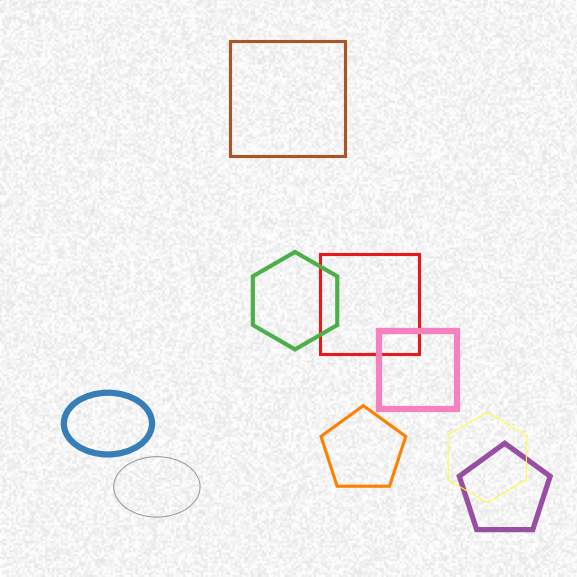[{"shape": "square", "thickness": 1.5, "radius": 0.43, "center": [0.64, 0.473]}, {"shape": "oval", "thickness": 3, "radius": 0.38, "center": [0.187, 0.266]}, {"shape": "hexagon", "thickness": 2, "radius": 0.42, "center": [0.511, 0.478]}, {"shape": "pentagon", "thickness": 2.5, "radius": 0.41, "center": [0.874, 0.149]}, {"shape": "pentagon", "thickness": 1.5, "radius": 0.39, "center": [0.629, 0.22]}, {"shape": "hexagon", "thickness": 0.5, "radius": 0.39, "center": [0.844, 0.207]}, {"shape": "square", "thickness": 1.5, "radius": 0.5, "center": [0.498, 0.828]}, {"shape": "square", "thickness": 3, "radius": 0.34, "center": [0.724, 0.358]}, {"shape": "oval", "thickness": 0.5, "radius": 0.37, "center": [0.272, 0.156]}]